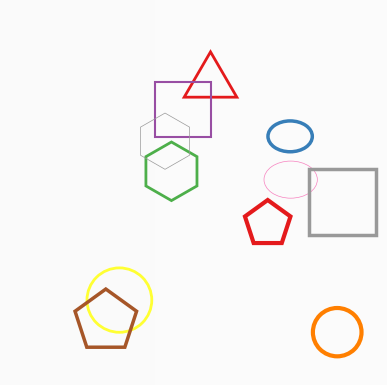[{"shape": "triangle", "thickness": 2, "radius": 0.39, "center": [0.543, 0.787]}, {"shape": "pentagon", "thickness": 3, "radius": 0.31, "center": [0.691, 0.419]}, {"shape": "oval", "thickness": 2.5, "radius": 0.29, "center": [0.749, 0.646]}, {"shape": "hexagon", "thickness": 2, "radius": 0.38, "center": [0.442, 0.555]}, {"shape": "square", "thickness": 1.5, "radius": 0.36, "center": [0.472, 0.716]}, {"shape": "circle", "thickness": 3, "radius": 0.31, "center": [0.87, 0.137]}, {"shape": "circle", "thickness": 2, "radius": 0.42, "center": [0.308, 0.221]}, {"shape": "pentagon", "thickness": 2.5, "radius": 0.42, "center": [0.273, 0.166]}, {"shape": "oval", "thickness": 0.5, "radius": 0.34, "center": [0.75, 0.533]}, {"shape": "square", "thickness": 2.5, "radius": 0.43, "center": [0.884, 0.476]}, {"shape": "hexagon", "thickness": 0.5, "radius": 0.37, "center": [0.426, 0.633]}]